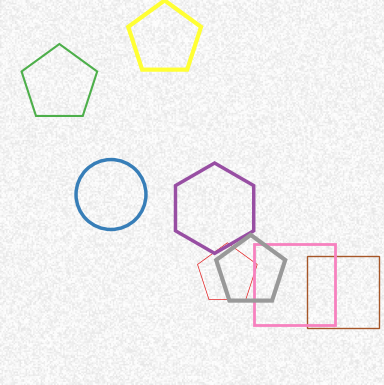[{"shape": "pentagon", "thickness": 0.5, "radius": 0.41, "center": [0.591, 0.288]}, {"shape": "circle", "thickness": 2.5, "radius": 0.45, "center": [0.288, 0.495]}, {"shape": "pentagon", "thickness": 1.5, "radius": 0.52, "center": [0.154, 0.782]}, {"shape": "hexagon", "thickness": 2.5, "radius": 0.59, "center": [0.557, 0.459]}, {"shape": "pentagon", "thickness": 3, "radius": 0.5, "center": [0.428, 0.9]}, {"shape": "square", "thickness": 1, "radius": 0.47, "center": [0.891, 0.241]}, {"shape": "square", "thickness": 2, "radius": 0.52, "center": [0.764, 0.26]}, {"shape": "pentagon", "thickness": 3, "radius": 0.47, "center": [0.651, 0.296]}]